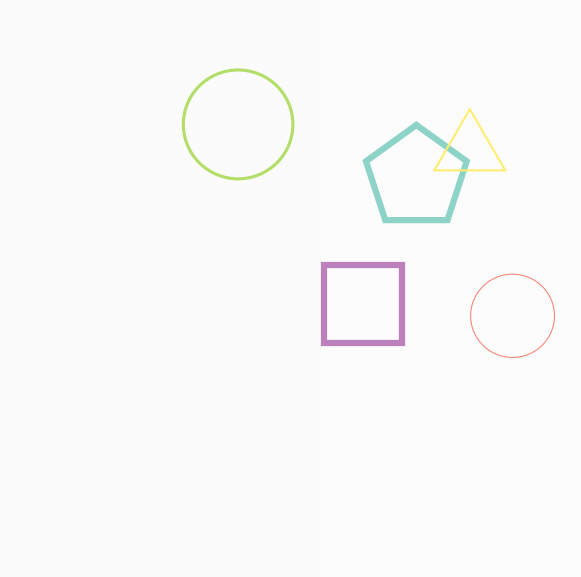[{"shape": "pentagon", "thickness": 3, "radius": 0.46, "center": [0.716, 0.692]}, {"shape": "circle", "thickness": 0.5, "radius": 0.36, "center": [0.882, 0.452]}, {"shape": "circle", "thickness": 1.5, "radius": 0.47, "center": [0.41, 0.784]}, {"shape": "square", "thickness": 3, "radius": 0.33, "center": [0.624, 0.473]}, {"shape": "triangle", "thickness": 1, "radius": 0.35, "center": [0.808, 0.739]}]